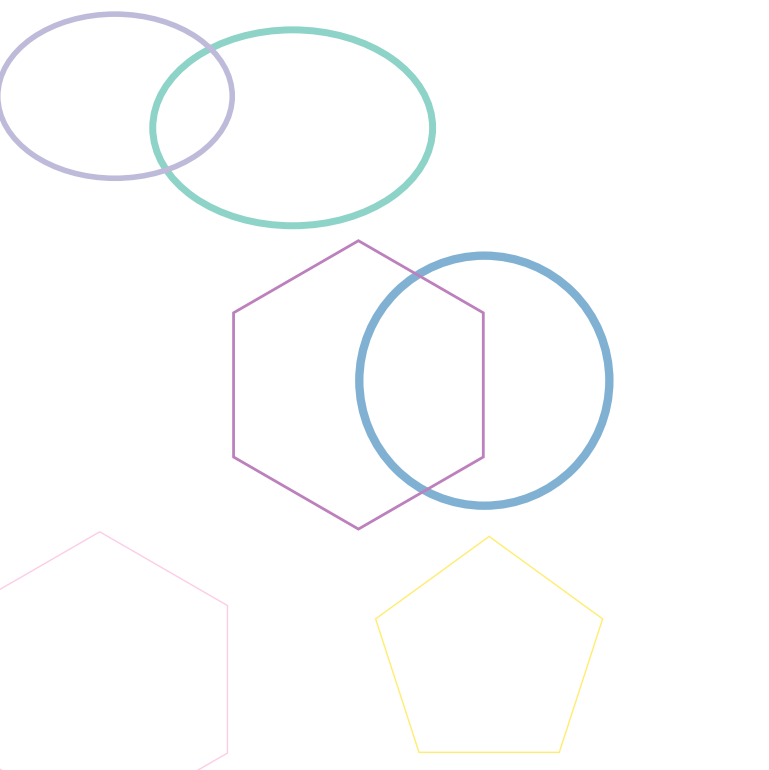[{"shape": "oval", "thickness": 2.5, "radius": 0.91, "center": [0.38, 0.834]}, {"shape": "oval", "thickness": 2, "radius": 0.76, "center": [0.149, 0.875]}, {"shape": "circle", "thickness": 3, "radius": 0.81, "center": [0.629, 0.506]}, {"shape": "hexagon", "thickness": 0.5, "radius": 0.96, "center": [0.13, 0.118]}, {"shape": "hexagon", "thickness": 1, "radius": 0.94, "center": [0.466, 0.5]}, {"shape": "pentagon", "thickness": 0.5, "radius": 0.77, "center": [0.635, 0.148]}]